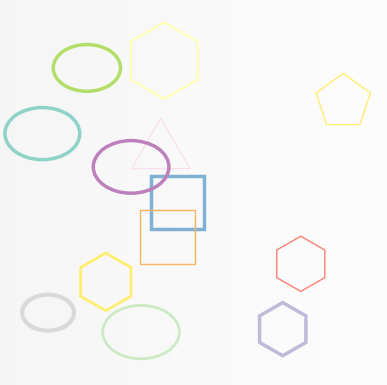[{"shape": "oval", "thickness": 2.5, "radius": 0.48, "center": [0.109, 0.653]}, {"shape": "hexagon", "thickness": 1.5, "radius": 0.5, "center": [0.424, 0.843]}, {"shape": "hexagon", "thickness": 2.5, "radius": 0.35, "center": [0.73, 0.145]}, {"shape": "hexagon", "thickness": 1, "radius": 0.36, "center": [0.776, 0.315]}, {"shape": "square", "thickness": 2.5, "radius": 0.35, "center": [0.458, 0.474]}, {"shape": "square", "thickness": 1, "radius": 0.36, "center": [0.433, 0.384]}, {"shape": "oval", "thickness": 2.5, "radius": 0.43, "center": [0.224, 0.824]}, {"shape": "triangle", "thickness": 0.5, "radius": 0.44, "center": [0.415, 0.605]}, {"shape": "oval", "thickness": 3, "radius": 0.33, "center": [0.124, 0.188]}, {"shape": "oval", "thickness": 2.5, "radius": 0.49, "center": [0.338, 0.566]}, {"shape": "oval", "thickness": 2, "radius": 0.5, "center": [0.364, 0.137]}, {"shape": "hexagon", "thickness": 2, "radius": 0.37, "center": [0.273, 0.268]}, {"shape": "pentagon", "thickness": 1, "radius": 0.37, "center": [0.886, 0.736]}]